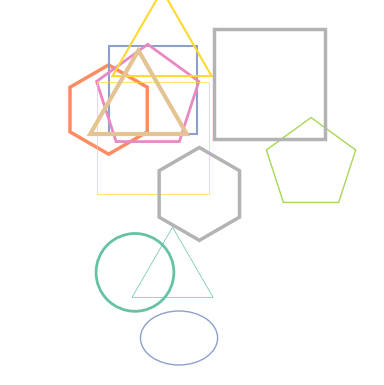[{"shape": "triangle", "thickness": 0.5, "radius": 0.61, "center": [0.448, 0.289]}, {"shape": "circle", "thickness": 2, "radius": 0.51, "center": [0.351, 0.292]}, {"shape": "hexagon", "thickness": 2.5, "radius": 0.58, "center": [0.282, 0.715]}, {"shape": "square", "thickness": 1.5, "radius": 0.57, "center": [0.397, 0.767]}, {"shape": "oval", "thickness": 1, "radius": 0.5, "center": [0.465, 0.122]}, {"shape": "pentagon", "thickness": 2, "radius": 0.7, "center": [0.384, 0.745]}, {"shape": "pentagon", "thickness": 1, "radius": 0.61, "center": [0.808, 0.573]}, {"shape": "square", "thickness": 0.5, "radius": 0.73, "center": [0.396, 0.642]}, {"shape": "triangle", "thickness": 1.5, "radius": 0.74, "center": [0.421, 0.877]}, {"shape": "triangle", "thickness": 3, "radius": 0.72, "center": [0.36, 0.724]}, {"shape": "square", "thickness": 2.5, "radius": 0.72, "center": [0.7, 0.782]}, {"shape": "hexagon", "thickness": 2.5, "radius": 0.6, "center": [0.518, 0.496]}]